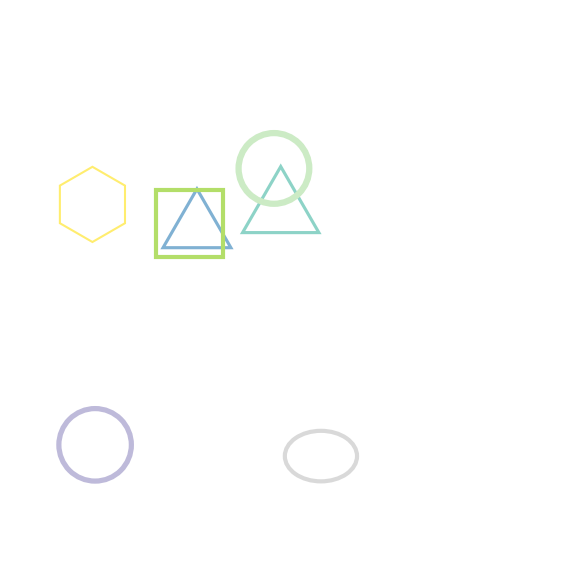[{"shape": "triangle", "thickness": 1.5, "radius": 0.38, "center": [0.486, 0.634]}, {"shape": "circle", "thickness": 2.5, "radius": 0.31, "center": [0.165, 0.229]}, {"shape": "triangle", "thickness": 1.5, "radius": 0.34, "center": [0.341, 0.604]}, {"shape": "square", "thickness": 2, "radius": 0.29, "center": [0.328, 0.612]}, {"shape": "oval", "thickness": 2, "radius": 0.31, "center": [0.556, 0.209]}, {"shape": "circle", "thickness": 3, "radius": 0.31, "center": [0.474, 0.707]}, {"shape": "hexagon", "thickness": 1, "radius": 0.33, "center": [0.16, 0.645]}]